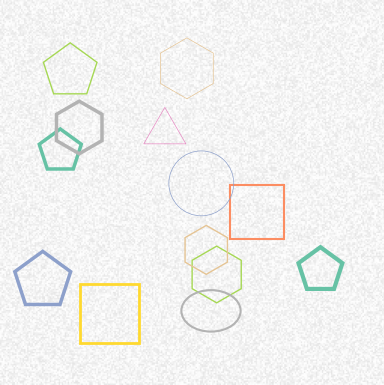[{"shape": "pentagon", "thickness": 2.5, "radius": 0.29, "center": [0.157, 0.608]}, {"shape": "pentagon", "thickness": 3, "radius": 0.3, "center": [0.832, 0.298]}, {"shape": "square", "thickness": 1.5, "radius": 0.35, "center": [0.667, 0.449]}, {"shape": "circle", "thickness": 0.5, "radius": 0.42, "center": [0.523, 0.524]}, {"shape": "pentagon", "thickness": 2.5, "radius": 0.38, "center": [0.111, 0.271]}, {"shape": "triangle", "thickness": 0.5, "radius": 0.32, "center": [0.428, 0.658]}, {"shape": "hexagon", "thickness": 1, "radius": 0.37, "center": [0.563, 0.287]}, {"shape": "pentagon", "thickness": 1, "radius": 0.37, "center": [0.182, 0.816]}, {"shape": "square", "thickness": 2, "radius": 0.38, "center": [0.284, 0.185]}, {"shape": "hexagon", "thickness": 0.5, "radius": 0.4, "center": [0.485, 0.823]}, {"shape": "hexagon", "thickness": 1, "radius": 0.32, "center": [0.536, 0.351]}, {"shape": "oval", "thickness": 1.5, "radius": 0.38, "center": [0.548, 0.193]}, {"shape": "hexagon", "thickness": 2.5, "radius": 0.34, "center": [0.206, 0.669]}]